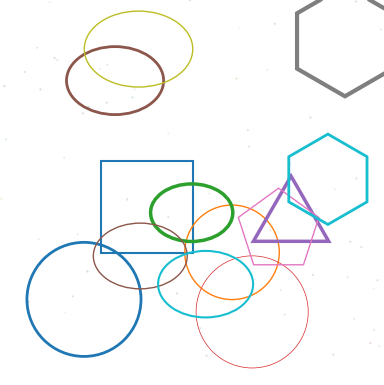[{"shape": "circle", "thickness": 2, "radius": 0.74, "center": [0.218, 0.222]}, {"shape": "square", "thickness": 1.5, "radius": 0.6, "center": [0.383, 0.463]}, {"shape": "circle", "thickness": 1, "radius": 0.61, "center": [0.603, 0.345]}, {"shape": "oval", "thickness": 2.5, "radius": 0.53, "center": [0.498, 0.448]}, {"shape": "circle", "thickness": 0.5, "radius": 0.73, "center": [0.655, 0.19]}, {"shape": "triangle", "thickness": 2.5, "radius": 0.56, "center": [0.756, 0.43]}, {"shape": "oval", "thickness": 2, "radius": 0.63, "center": [0.299, 0.791]}, {"shape": "oval", "thickness": 1, "radius": 0.61, "center": [0.364, 0.335]}, {"shape": "pentagon", "thickness": 1, "radius": 0.55, "center": [0.724, 0.401]}, {"shape": "hexagon", "thickness": 3, "radius": 0.72, "center": [0.896, 0.894]}, {"shape": "oval", "thickness": 1, "radius": 0.7, "center": [0.36, 0.873]}, {"shape": "oval", "thickness": 1.5, "radius": 0.62, "center": [0.534, 0.262]}, {"shape": "hexagon", "thickness": 2, "radius": 0.59, "center": [0.852, 0.534]}]